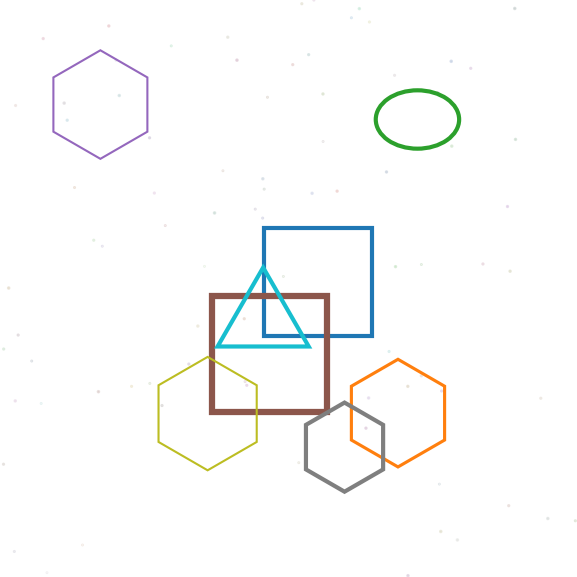[{"shape": "square", "thickness": 2, "radius": 0.47, "center": [0.55, 0.511]}, {"shape": "hexagon", "thickness": 1.5, "radius": 0.47, "center": [0.689, 0.284]}, {"shape": "oval", "thickness": 2, "radius": 0.36, "center": [0.723, 0.792]}, {"shape": "hexagon", "thickness": 1, "radius": 0.47, "center": [0.174, 0.818]}, {"shape": "square", "thickness": 3, "radius": 0.5, "center": [0.467, 0.386]}, {"shape": "hexagon", "thickness": 2, "radius": 0.39, "center": [0.597, 0.225]}, {"shape": "hexagon", "thickness": 1, "radius": 0.49, "center": [0.36, 0.283]}, {"shape": "triangle", "thickness": 2, "radius": 0.46, "center": [0.456, 0.445]}]